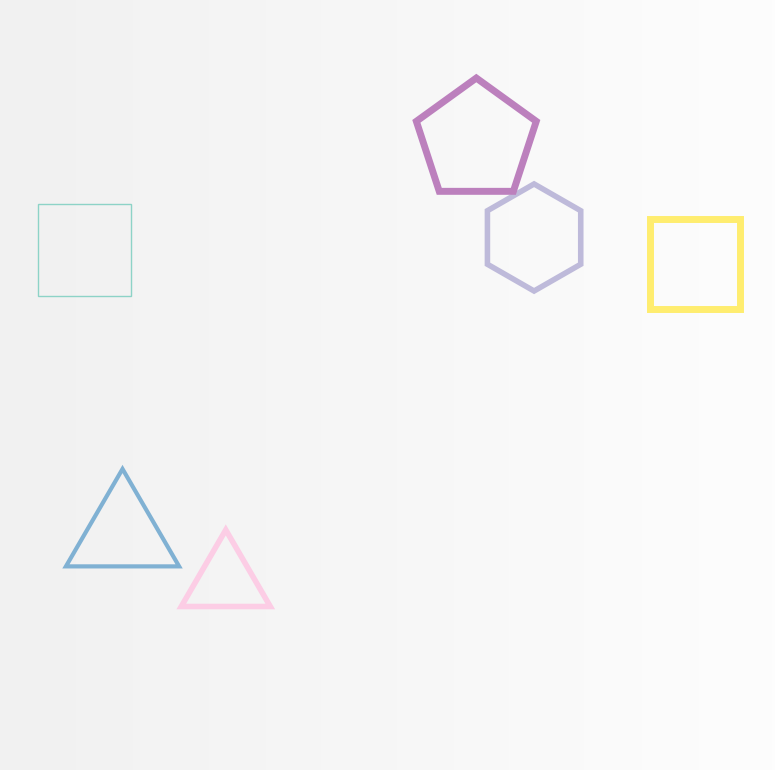[{"shape": "square", "thickness": 0.5, "radius": 0.3, "center": [0.109, 0.675]}, {"shape": "hexagon", "thickness": 2, "radius": 0.35, "center": [0.689, 0.692]}, {"shape": "triangle", "thickness": 1.5, "radius": 0.42, "center": [0.158, 0.307]}, {"shape": "triangle", "thickness": 2, "radius": 0.33, "center": [0.291, 0.245]}, {"shape": "pentagon", "thickness": 2.5, "radius": 0.41, "center": [0.615, 0.817]}, {"shape": "square", "thickness": 2.5, "radius": 0.29, "center": [0.897, 0.657]}]